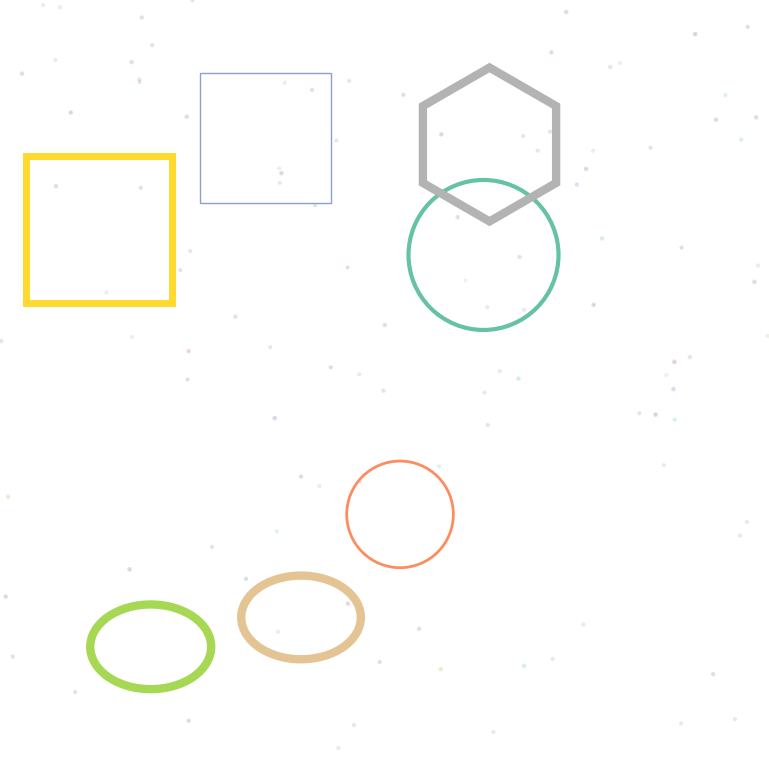[{"shape": "circle", "thickness": 1.5, "radius": 0.49, "center": [0.628, 0.669]}, {"shape": "circle", "thickness": 1, "radius": 0.35, "center": [0.52, 0.332]}, {"shape": "square", "thickness": 0.5, "radius": 0.42, "center": [0.345, 0.82]}, {"shape": "oval", "thickness": 3, "radius": 0.39, "center": [0.196, 0.16]}, {"shape": "square", "thickness": 2.5, "radius": 0.48, "center": [0.129, 0.702]}, {"shape": "oval", "thickness": 3, "radius": 0.39, "center": [0.391, 0.198]}, {"shape": "hexagon", "thickness": 3, "radius": 0.5, "center": [0.636, 0.812]}]